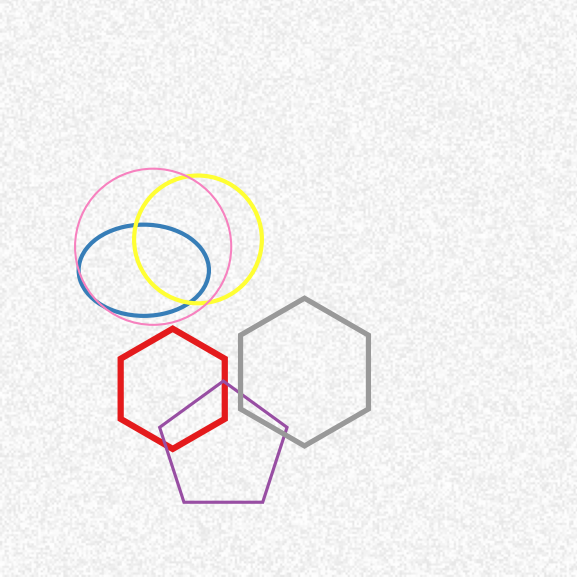[{"shape": "hexagon", "thickness": 3, "radius": 0.52, "center": [0.299, 0.326]}, {"shape": "oval", "thickness": 2, "radius": 0.56, "center": [0.249, 0.531]}, {"shape": "pentagon", "thickness": 1.5, "radius": 0.58, "center": [0.387, 0.223]}, {"shape": "circle", "thickness": 2, "radius": 0.55, "center": [0.343, 0.585]}, {"shape": "circle", "thickness": 1, "radius": 0.68, "center": [0.265, 0.572]}, {"shape": "hexagon", "thickness": 2.5, "radius": 0.64, "center": [0.527, 0.355]}]